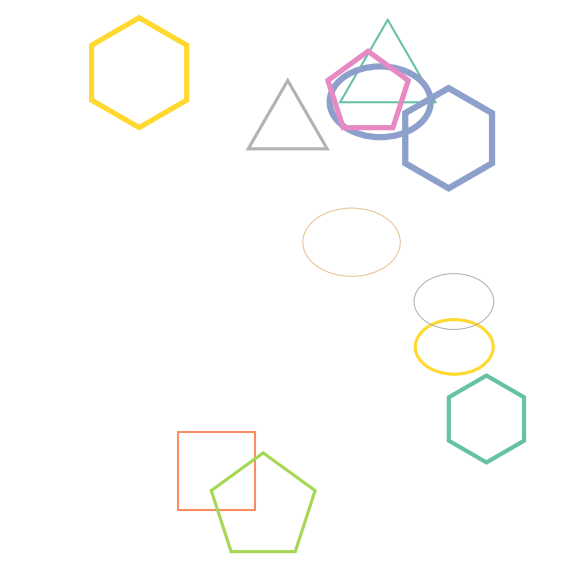[{"shape": "triangle", "thickness": 1, "radius": 0.48, "center": [0.671, 0.87]}, {"shape": "hexagon", "thickness": 2, "radius": 0.38, "center": [0.842, 0.274]}, {"shape": "square", "thickness": 1, "radius": 0.33, "center": [0.375, 0.184]}, {"shape": "oval", "thickness": 3, "radius": 0.44, "center": [0.658, 0.823]}, {"shape": "hexagon", "thickness": 3, "radius": 0.43, "center": [0.777, 0.76]}, {"shape": "pentagon", "thickness": 2.5, "radius": 0.37, "center": [0.637, 0.837]}, {"shape": "pentagon", "thickness": 1.5, "radius": 0.47, "center": [0.456, 0.12]}, {"shape": "hexagon", "thickness": 2.5, "radius": 0.48, "center": [0.241, 0.873]}, {"shape": "oval", "thickness": 1.5, "radius": 0.34, "center": [0.787, 0.398]}, {"shape": "oval", "thickness": 0.5, "radius": 0.42, "center": [0.609, 0.58]}, {"shape": "triangle", "thickness": 1.5, "radius": 0.39, "center": [0.498, 0.781]}, {"shape": "oval", "thickness": 0.5, "radius": 0.35, "center": [0.786, 0.477]}]